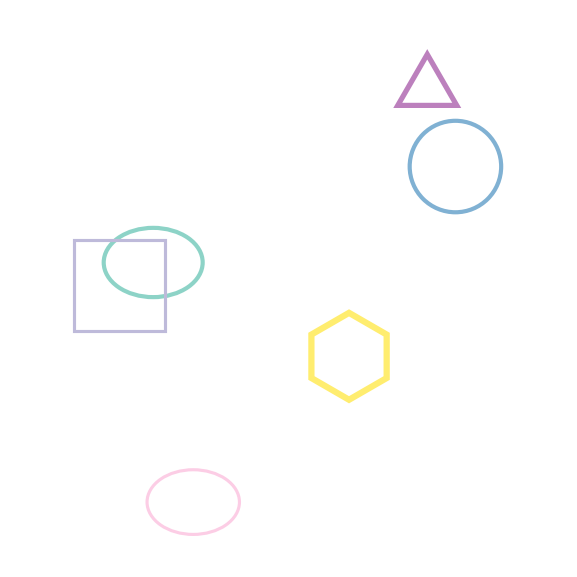[{"shape": "oval", "thickness": 2, "radius": 0.43, "center": [0.265, 0.545]}, {"shape": "square", "thickness": 1.5, "radius": 0.39, "center": [0.206, 0.505]}, {"shape": "circle", "thickness": 2, "radius": 0.4, "center": [0.789, 0.711]}, {"shape": "oval", "thickness": 1.5, "radius": 0.4, "center": [0.335, 0.13]}, {"shape": "triangle", "thickness": 2.5, "radius": 0.29, "center": [0.74, 0.846]}, {"shape": "hexagon", "thickness": 3, "radius": 0.38, "center": [0.604, 0.382]}]